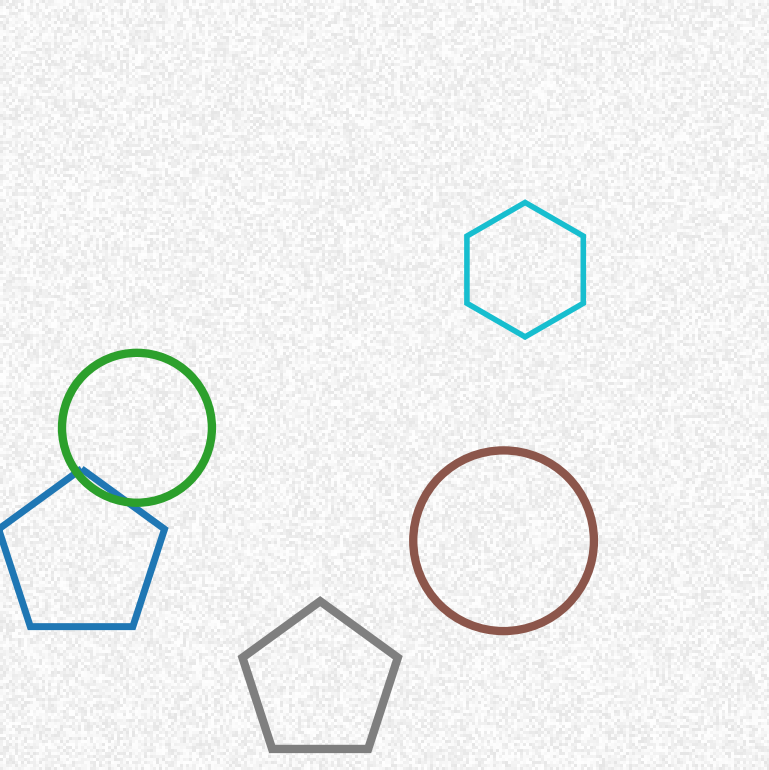[{"shape": "pentagon", "thickness": 2.5, "radius": 0.57, "center": [0.106, 0.278]}, {"shape": "circle", "thickness": 3, "radius": 0.49, "center": [0.178, 0.444]}, {"shape": "circle", "thickness": 3, "radius": 0.59, "center": [0.654, 0.298]}, {"shape": "pentagon", "thickness": 3, "radius": 0.53, "center": [0.416, 0.113]}, {"shape": "hexagon", "thickness": 2, "radius": 0.44, "center": [0.682, 0.65]}]